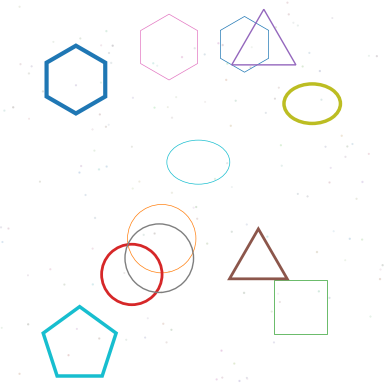[{"shape": "hexagon", "thickness": 0.5, "radius": 0.36, "center": [0.635, 0.885]}, {"shape": "hexagon", "thickness": 3, "radius": 0.44, "center": [0.197, 0.793]}, {"shape": "circle", "thickness": 0.5, "radius": 0.44, "center": [0.42, 0.38]}, {"shape": "square", "thickness": 0.5, "radius": 0.35, "center": [0.781, 0.203]}, {"shape": "circle", "thickness": 2, "radius": 0.39, "center": [0.342, 0.287]}, {"shape": "triangle", "thickness": 1, "radius": 0.48, "center": [0.685, 0.88]}, {"shape": "triangle", "thickness": 2, "radius": 0.43, "center": [0.671, 0.319]}, {"shape": "hexagon", "thickness": 0.5, "radius": 0.43, "center": [0.439, 0.878]}, {"shape": "circle", "thickness": 1, "radius": 0.45, "center": [0.414, 0.329]}, {"shape": "oval", "thickness": 2.5, "radius": 0.37, "center": [0.811, 0.731]}, {"shape": "oval", "thickness": 0.5, "radius": 0.41, "center": [0.515, 0.579]}, {"shape": "pentagon", "thickness": 2.5, "radius": 0.5, "center": [0.207, 0.104]}]